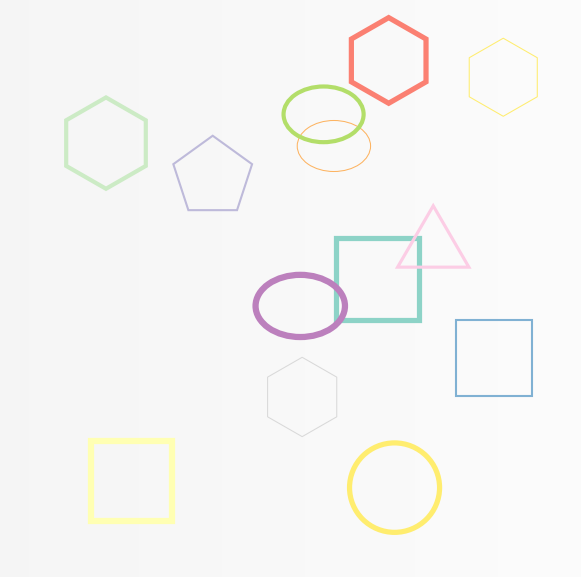[{"shape": "square", "thickness": 2.5, "radius": 0.35, "center": [0.65, 0.516]}, {"shape": "square", "thickness": 3, "radius": 0.35, "center": [0.226, 0.166]}, {"shape": "pentagon", "thickness": 1, "radius": 0.36, "center": [0.366, 0.693]}, {"shape": "hexagon", "thickness": 2.5, "radius": 0.37, "center": [0.669, 0.894]}, {"shape": "square", "thickness": 1, "radius": 0.33, "center": [0.85, 0.379]}, {"shape": "oval", "thickness": 0.5, "radius": 0.32, "center": [0.574, 0.746]}, {"shape": "oval", "thickness": 2, "radius": 0.34, "center": [0.557, 0.801]}, {"shape": "triangle", "thickness": 1.5, "radius": 0.35, "center": [0.745, 0.572]}, {"shape": "hexagon", "thickness": 0.5, "radius": 0.34, "center": [0.52, 0.312]}, {"shape": "oval", "thickness": 3, "radius": 0.38, "center": [0.517, 0.469]}, {"shape": "hexagon", "thickness": 2, "radius": 0.4, "center": [0.182, 0.751]}, {"shape": "hexagon", "thickness": 0.5, "radius": 0.34, "center": [0.866, 0.865]}, {"shape": "circle", "thickness": 2.5, "radius": 0.39, "center": [0.679, 0.155]}]